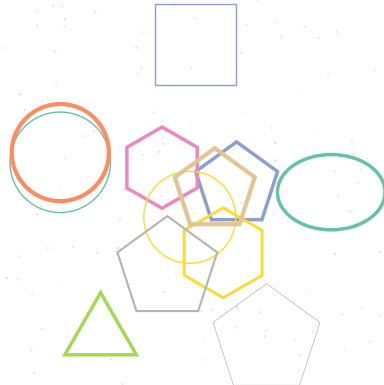[{"shape": "circle", "thickness": 1, "radius": 0.65, "center": [0.156, 0.578]}, {"shape": "oval", "thickness": 2.5, "radius": 0.7, "center": [0.86, 0.501]}, {"shape": "circle", "thickness": 3, "radius": 0.63, "center": [0.157, 0.604]}, {"shape": "square", "thickness": 1, "radius": 0.52, "center": [0.508, 0.884]}, {"shape": "pentagon", "thickness": 2.5, "radius": 0.56, "center": [0.615, 0.52]}, {"shape": "hexagon", "thickness": 2.5, "radius": 0.53, "center": [0.421, 0.565]}, {"shape": "triangle", "thickness": 2.5, "radius": 0.54, "center": [0.261, 0.132]}, {"shape": "circle", "thickness": 1, "radius": 0.6, "center": [0.493, 0.436]}, {"shape": "hexagon", "thickness": 2, "radius": 0.58, "center": [0.58, 0.343]}, {"shape": "pentagon", "thickness": 3, "radius": 0.55, "center": [0.558, 0.506]}, {"shape": "pentagon", "thickness": 0.5, "radius": 0.73, "center": [0.692, 0.117]}, {"shape": "pentagon", "thickness": 1.5, "radius": 0.68, "center": [0.435, 0.302]}]